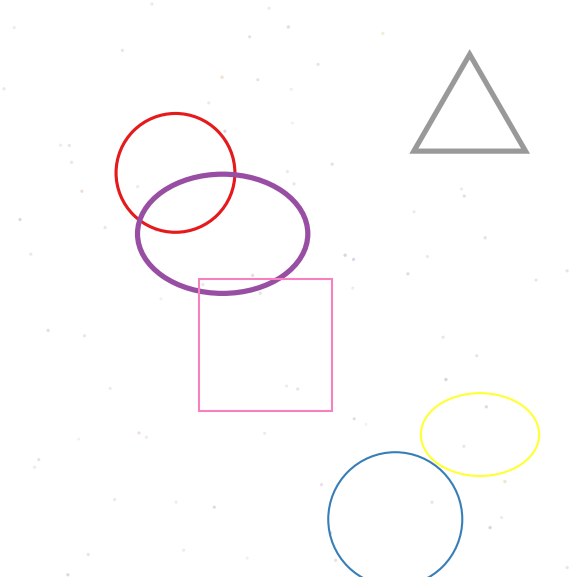[{"shape": "circle", "thickness": 1.5, "radius": 0.51, "center": [0.304, 0.7]}, {"shape": "circle", "thickness": 1, "radius": 0.58, "center": [0.684, 0.1]}, {"shape": "oval", "thickness": 2.5, "radius": 0.74, "center": [0.386, 0.594]}, {"shape": "oval", "thickness": 1, "radius": 0.51, "center": [0.831, 0.247]}, {"shape": "square", "thickness": 1, "radius": 0.57, "center": [0.459, 0.402]}, {"shape": "triangle", "thickness": 2.5, "radius": 0.56, "center": [0.813, 0.793]}]